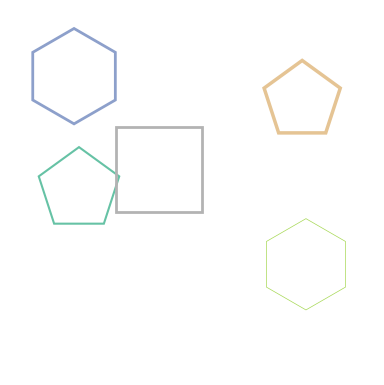[{"shape": "pentagon", "thickness": 1.5, "radius": 0.55, "center": [0.205, 0.508]}, {"shape": "hexagon", "thickness": 2, "radius": 0.62, "center": [0.192, 0.802]}, {"shape": "hexagon", "thickness": 0.5, "radius": 0.59, "center": [0.795, 0.314]}, {"shape": "pentagon", "thickness": 2.5, "radius": 0.52, "center": [0.785, 0.739]}, {"shape": "square", "thickness": 2, "radius": 0.55, "center": [0.413, 0.56]}]